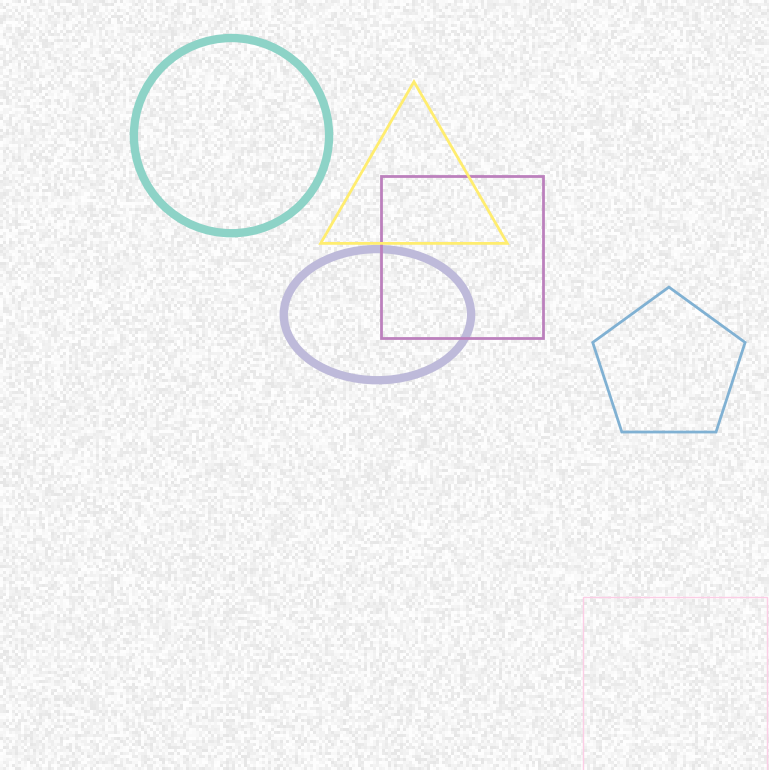[{"shape": "circle", "thickness": 3, "radius": 0.63, "center": [0.301, 0.824]}, {"shape": "oval", "thickness": 3, "radius": 0.61, "center": [0.49, 0.591]}, {"shape": "pentagon", "thickness": 1, "radius": 0.52, "center": [0.869, 0.523]}, {"shape": "square", "thickness": 0.5, "radius": 0.6, "center": [0.877, 0.106]}, {"shape": "square", "thickness": 1, "radius": 0.53, "center": [0.6, 0.666]}, {"shape": "triangle", "thickness": 1, "radius": 0.7, "center": [0.538, 0.754]}]